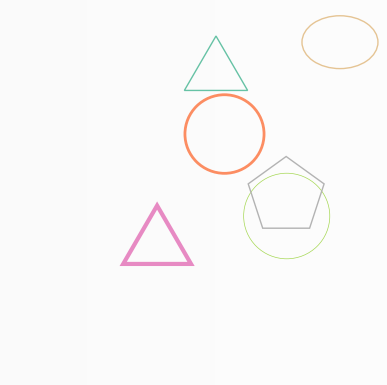[{"shape": "triangle", "thickness": 1, "radius": 0.47, "center": [0.557, 0.812]}, {"shape": "circle", "thickness": 2, "radius": 0.51, "center": [0.579, 0.652]}, {"shape": "triangle", "thickness": 3, "radius": 0.51, "center": [0.405, 0.365]}, {"shape": "circle", "thickness": 0.5, "radius": 0.56, "center": [0.74, 0.439]}, {"shape": "oval", "thickness": 1, "radius": 0.49, "center": [0.877, 0.89]}, {"shape": "pentagon", "thickness": 1, "radius": 0.51, "center": [0.738, 0.491]}]